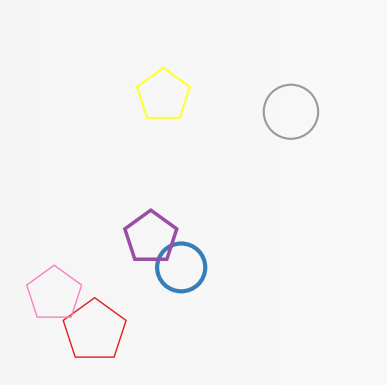[{"shape": "pentagon", "thickness": 1, "radius": 0.43, "center": [0.244, 0.141]}, {"shape": "circle", "thickness": 3, "radius": 0.31, "center": [0.468, 0.305]}, {"shape": "pentagon", "thickness": 2.5, "radius": 0.35, "center": [0.389, 0.384]}, {"shape": "pentagon", "thickness": 1.5, "radius": 0.36, "center": [0.422, 0.752]}, {"shape": "pentagon", "thickness": 1, "radius": 0.37, "center": [0.14, 0.237]}, {"shape": "circle", "thickness": 1.5, "radius": 0.35, "center": [0.751, 0.71]}]